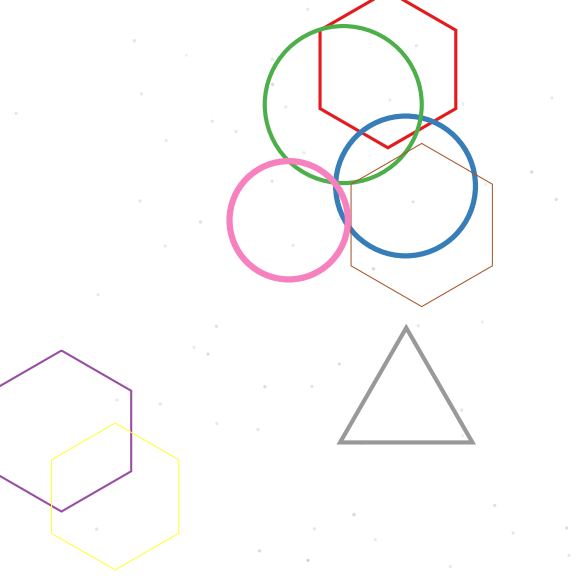[{"shape": "hexagon", "thickness": 1.5, "radius": 0.68, "center": [0.672, 0.879]}, {"shape": "circle", "thickness": 2.5, "radius": 0.61, "center": [0.702, 0.677]}, {"shape": "circle", "thickness": 2, "radius": 0.68, "center": [0.594, 0.818]}, {"shape": "hexagon", "thickness": 1, "radius": 0.7, "center": [0.106, 0.253]}, {"shape": "hexagon", "thickness": 0.5, "radius": 0.64, "center": [0.199, 0.139]}, {"shape": "hexagon", "thickness": 0.5, "radius": 0.71, "center": [0.73, 0.609]}, {"shape": "circle", "thickness": 3, "radius": 0.51, "center": [0.5, 0.618]}, {"shape": "triangle", "thickness": 2, "radius": 0.66, "center": [0.703, 0.299]}]